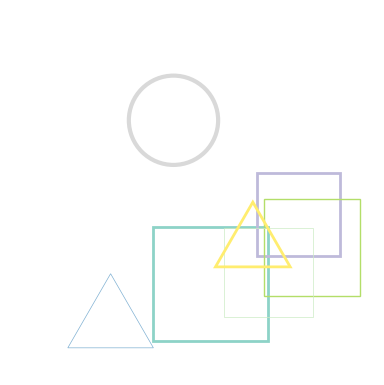[{"shape": "square", "thickness": 2, "radius": 0.74, "center": [0.547, 0.262]}, {"shape": "square", "thickness": 2, "radius": 0.54, "center": [0.775, 0.443]}, {"shape": "triangle", "thickness": 0.5, "radius": 0.64, "center": [0.287, 0.161]}, {"shape": "square", "thickness": 1, "radius": 0.63, "center": [0.81, 0.357]}, {"shape": "circle", "thickness": 3, "radius": 0.58, "center": [0.451, 0.688]}, {"shape": "square", "thickness": 0.5, "radius": 0.58, "center": [0.697, 0.292]}, {"shape": "triangle", "thickness": 2, "radius": 0.56, "center": [0.657, 0.363]}]